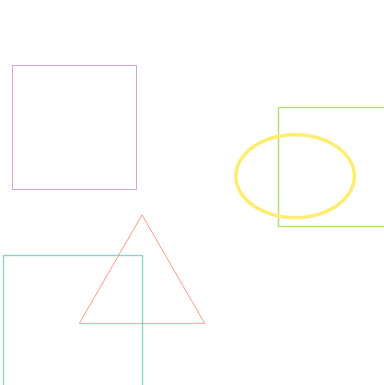[{"shape": "square", "thickness": 1, "radius": 0.9, "center": [0.189, 0.159]}, {"shape": "triangle", "thickness": 0.5, "radius": 0.94, "center": [0.369, 0.254]}, {"shape": "square", "thickness": 1, "radius": 0.77, "center": [0.877, 0.568]}, {"shape": "square", "thickness": 0.5, "radius": 0.8, "center": [0.192, 0.67]}, {"shape": "oval", "thickness": 2.5, "radius": 0.77, "center": [0.767, 0.542]}]